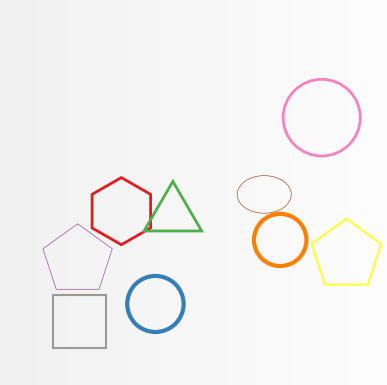[{"shape": "hexagon", "thickness": 2, "radius": 0.44, "center": [0.313, 0.452]}, {"shape": "circle", "thickness": 3, "radius": 0.36, "center": [0.401, 0.21]}, {"shape": "triangle", "thickness": 2, "radius": 0.43, "center": [0.446, 0.443]}, {"shape": "pentagon", "thickness": 0.5, "radius": 0.47, "center": [0.2, 0.325]}, {"shape": "circle", "thickness": 3, "radius": 0.34, "center": [0.723, 0.377]}, {"shape": "pentagon", "thickness": 1.5, "radius": 0.47, "center": [0.894, 0.337]}, {"shape": "oval", "thickness": 0.5, "radius": 0.35, "center": [0.682, 0.495]}, {"shape": "circle", "thickness": 2, "radius": 0.5, "center": [0.83, 0.694]}, {"shape": "square", "thickness": 1.5, "radius": 0.34, "center": [0.205, 0.165]}]